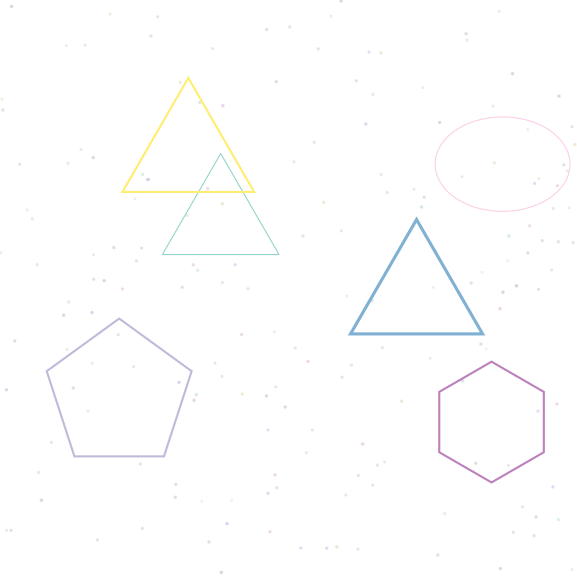[{"shape": "triangle", "thickness": 0.5, "radius": 0.58, "center": [0.382, 0.617]}, {"shape": "pentagon", "thickness": 1, "radius": 0.66, "center": [0.206, 0.316]}, {"shape": "triangle", "thickness": 1.5, "radius": 0.66, "center": [0.721, 0.487]}, {"shape": "oval", "thickness": 0.5, "radius": 0.58, "center": [0.87, 0.715]}, {"shape": "hexagon", "thickness": 1, "radius": 0.52, "center": [0.851, 0.268]}, {"shape": "triangle", "thickness": 1, "radius": 0.66, "center": [0.326, 0.733]}]